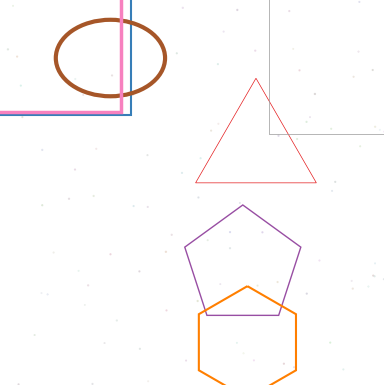[{"shape": "triangle", "thickness": 0.5, "radius": 0.91, "center": [0.665, 0.616]}, {"shape": "square", "thickness": 1.5, "radius": 0.92, "center": [0.158, 0.885]}, {"shape": "pentagon", "thickness": 1, "radius": 0.79, "center": [0.631, 0.309]}, {"shape": "hexagon", "thickness": 1.5, "radius": 0.73, "center": [0.643, 0.111]}, {"shape": "oval", "thickness": 3, "radius": 0.71, "center": [0.287, 0.849]}, {"shape": "square", "thickness": 2.5, "radius": 0.88, "center": [0.14, 0.885]}, {"shape": "square", "thickness": 0.5, "radius": 0.94, "center": [0.887, 0.839]}]